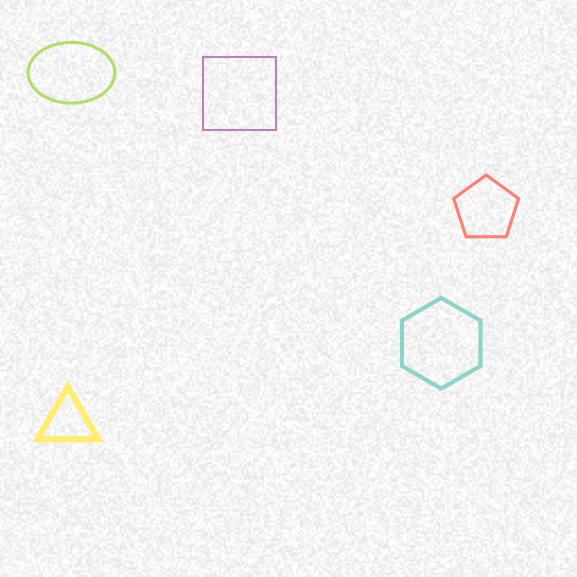[{"shape": "hexagon", "thickness": 2, "radius": 0.39, "center": [0.764, 0.405]}, {"shape": "pentagon", "thickness": 1.5, "radius": 0.3, "center": [0.842, 0.637]}, {"shape": "oval", "thickness": 1.5, "radius": 0.38, "center": [0.124, 0.873]}, {"shape": "square", "thickness": 1, "radius": 0.32, "center": [0.414, 0.837]}, {"shape": "triangle", "thickness": 3, "radius": 0.3, "center": [0.117, 0.269]}]